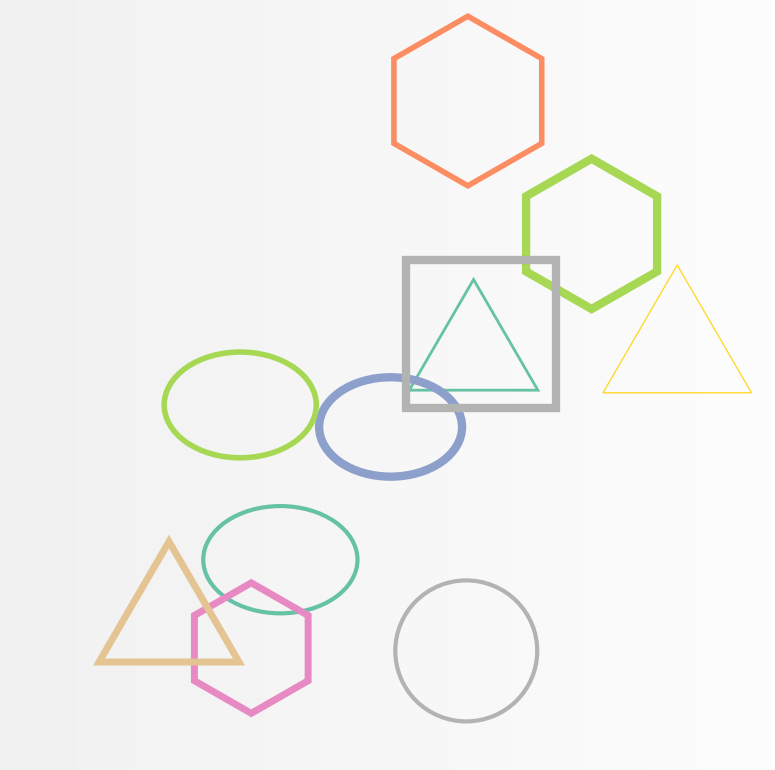[{"shape": "oval", "thickness": 1.5, "radius": 0.5, "center": [0.362, 0.273]}, {"shape": "triangle", "thickness": 1, "radius": 0.48, "center": [0.611, 0.541]}, {"shape": "hexagon", "thickness": 2, "radius": 0.55, "center": [0.604, 0.869]}, {"shape": "oval", "thickness": 3, "radius": 0.46, "center": [0.504, 0.446]}, {"shape": "hexagon", "thickness": 2.5, "radius": 0.42, "center": [0.324, 0.158]}, {"shape": "oval", "thickness": 2, "radius": 0.49, "center": [0.31, 0.474]}, {"shape": "hexagon", "thickness": 3, "radius": 0.49, "center": [0.763, 0.696]}, {"shape": "triangle", "thickness": 0.5, "radius": 0.55, "center": [0.874, 0.545]}, {"shape": "triangle", "thickness": 2.5, "radius": 0.52, "center": [0.218, 0.192]}, {"shape": "circle", "thickness": 1.5, "radius": 0.46, "center": [0.602, 0.155]}, {"shape": "square", "thickness": 3, "radius": 0.48, "center": [0.621, 0.566]}]